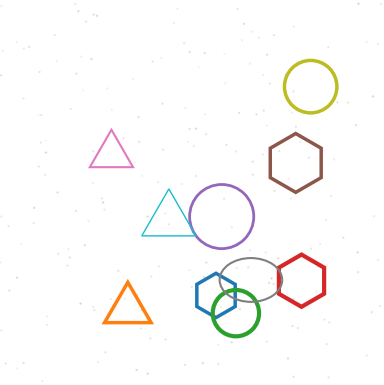[{"shape": "hexagon", "thickness": 2.5, "radius": 0.29, "center": [0.561, 0.233]}, {"shape": "triangle", "thickness": 2.5, "radius": 0.35, "center": [0.332, 0.197]}, {"shape": "circle", "thickness": 3, "radius": 0.3, "center": [0.613, 0.187]}, {"shape": "hexagon", "thickness": 3, "radius": 0.34, "center": [0.783, 0.271]}, {"shape": "circle", "thickness": 2, "radius": 0.42, "center": [0.576, 0.437]}, {"shape": "hexagon", "thickness": 2.5, "radius": 0.38, "center": [0.768, 0.577]}, {"shape": "triangle", "thickness": 1.5, "radius": 0.32, "center": [0.289, 0.598]}, {"shape": "oval", "thickness": 1.5, "radius": 0.41, "center": [0.652, 0.273]}, {"shape": "circle", "thickness": 2.5, "radius": 0.34, "center": [0.807, 0.775]}, {"shape": "triangle", "thickness": 1, "radius": 0.41, "center": [0.439, 0.428]}]